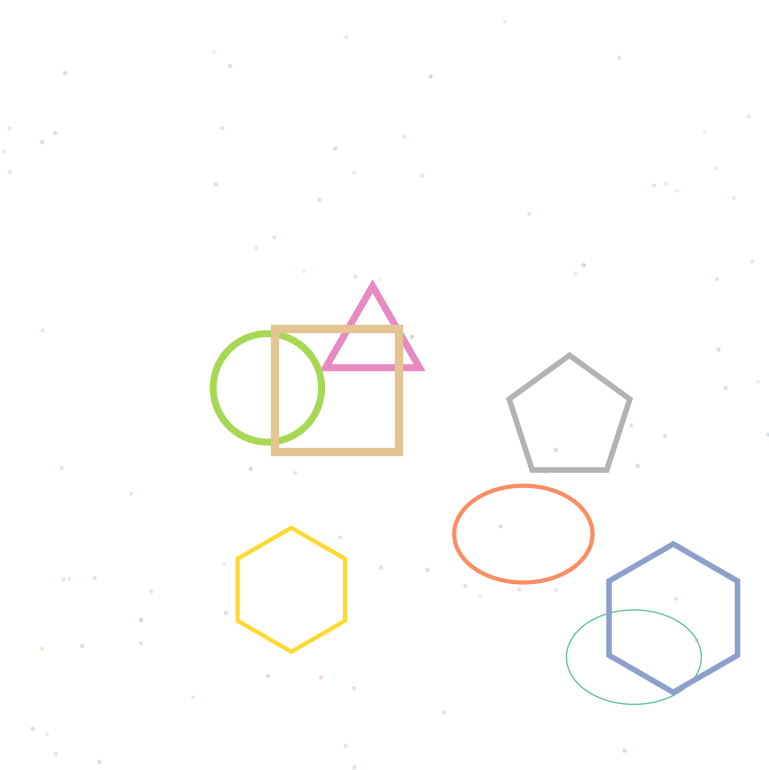[{"shape": "oval", "thickness": 0.5, "radius": 0.44, "center": [0.823, 0.147]}, {"shape": "oval", "thickness": 1.5, "radius": 0.45, "center": [0.68, 0.306]}, {"shape": "hexagon", "thickness": 2, "radius": 0.48, "center": [0.874, 0.197]}, {"shape": "triangle", "thickness": 2.5, "radius": 0.35, "center": [0.484, 0.558]}, {"shape": "circle", "thickness": 2.5, "radius": 0.35, "center": [0.347, 0.496]}, {"shape": "hexagon", "thickness": 1.5, "radius": 0.4, "center": [0.378, 0.234]}, {"shape": "square", "thickness": 3, "radius": 0.4, "center": [0.437, 0.493]}, {"shape": "pentagon", "thickness": 2, "radius": 0.41, "center": [0.74, 0.456]}]